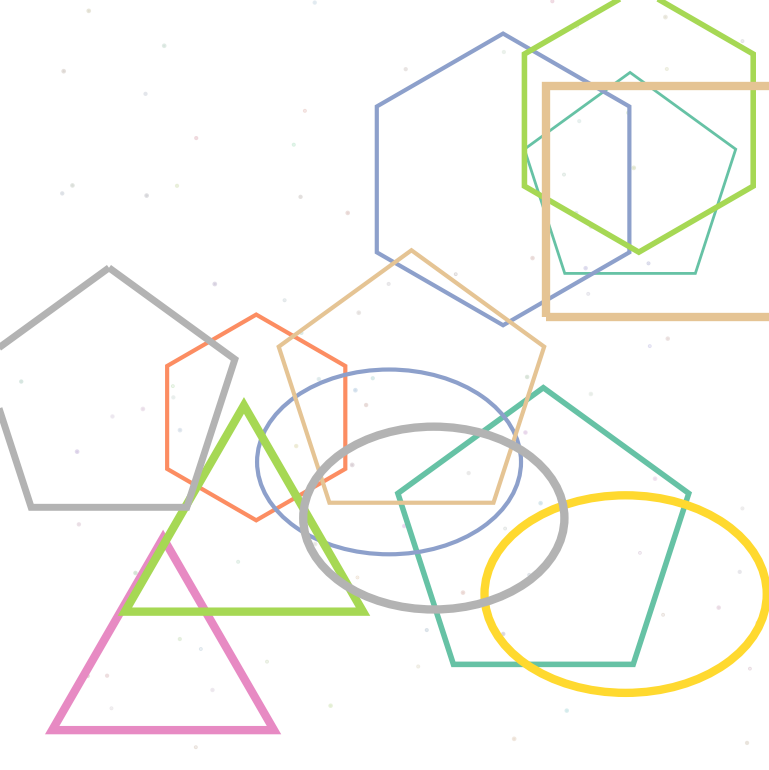[{"shape": "pentagon", "thickness": 2, "radius": 0.99, "center": [0.706, 0.298]}, {"shape": "pentagon", "thickness": 1, "radius": 0.72, "center": [0.818, 0.762]}, {"shape": "hexagon", "thickness": 1.5, "radius": 0.67, "center": [0.333, 0.458]}, {"shape": "hexagon", "thickness": 1.5, "radius": 0.95, "center": [0.653, 0.767]}, {"shape": "oval", "thickness": 1.5, "radius": 0.86, "center": [0.505, 0.4]}, {"shape": "triangle", "thickness": 3, "radius": 0.83, "center": [0.212, 0.135]}, {"shape": "triangle", "thickness": 3, "radius": 0.89, "center": [0.317, 0.295]}, {"shape": "hexagon", "thickness": 2, "radius": 0.86, "center": [0.83, 0.844]}, {"shape": "oval", "thickness": 3, "radius": 0.92, "center": [0.813, 0.228]}, {"shape": "square", "thickness": 3, "radius": 0.75, "center": [0.859, 0.739]}, {"shape": "pentagon", "thickness": 1.5, "radius": 0.91, "center": [0.534, 0.494]}, {"shape": "oval", "thickness": 3, "radius": 0.85, "center": [0.563, 0.327]}, {"shape": "pentagon", "thickness": 2.5, "radius": 0.86, "center": [0.142, 0.48]}]